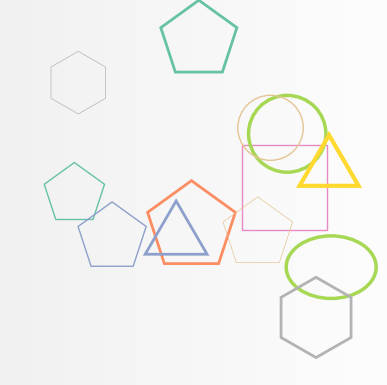[{"shape": "pentagon", "thickness": 2, "radius": 0.52, "center": [0.513, 0.896]}, {"shape": "pentagon", "thickness": 1, "radius": 0.41, "center": [0.192, 0.496]}, {"shape": "pentagon", "thickness": 2, "radius": 0.6, "center": [0.494, 0.412]}, {"shape": "triangle", "thickness": 2, "radius": 0.46, "center": [0.455, 0.386]}, {"shape": "pentagon", "thickness": 1, "radius": 0.46, "center": [0.289, 0.383]}, {"shape": "square", "thickness": 1, "radius": 0.55, "center": [0.734, 0.513]}, {"shape": "circle", "thickness": 2.5, "radius": 0.5, "center": [0.741, 0.652]}, {"shape": "oval", "thickness": 2.5, "radius": 0.58, "center": [0.855, 0.306]}, {"shape": "triangle", "thickness": 3, "radius": 0.44, "center": [0.849, 0.561]}, {"shape": "pentagon", "thickness": 0.5, "radius": 0.47, "center": [0.665, 0.394]}, {"shape": "circle", "thickness": 1, "radius": 0.42, "center": [0.698, 0.668]}, {"shape": "hexagon", "thickness": 2, "radius": 0.52, "center": [0.816, 0.176]}, {"shape": "hexagon", "thickness": 0.5, "radius": 0.41, "center": [0.202, 0.785]}]